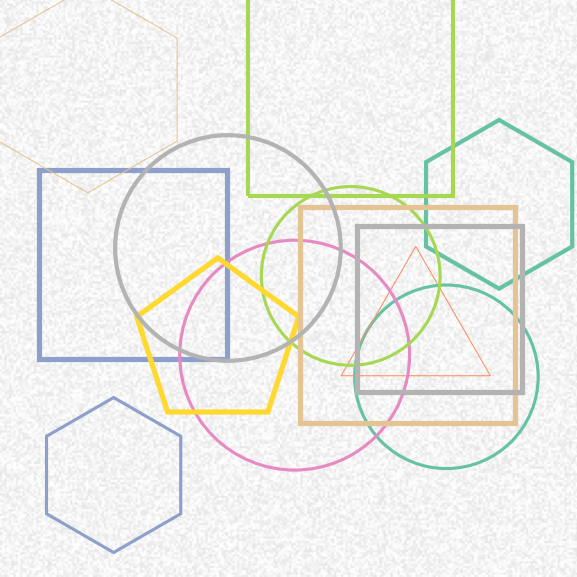[{"shape": "hexagon", "thickness": 2, "radius": 0.73, "center": [0.864, 0.645]}, {"shape": "circle", "thickness": 1.5, "radius": 0.79, "center": [0.773, 0.347]}, {"shape": "triangle", "thickness": 0.5, "radius": 0.75, "center": [0.72, 0.423]}, {"shape": "square", "thickness": 2.5, "radius": 0.82, "center": [0.23, 0.541]}, {"shape": "hexagon", "thickness": 1.5, "radius": 0.67, "center": [0.197, 0.177]}, {"shape": "circle", "thickness": 1.5, "radius": 0.99, "center": [0.51, 0.384]}, {"shape": "square", "thickness": 2, "radius": 0.89, "center": [0.606, 0.837]}, {"shape": "circle", "thickness": 1.5, "radius": 0.77, "center": [0.607, 0.521]}, {"shape": "pentagon", "thickness": 2.5, "radius": 0.74, "center": [0.377, 0.405]}, {"shape": "hexagon", "thickness": 0.5, "radius": 0.89, "center": [0.152, 0.844]}, {"shape": "square", "thickness": 2.5, "radius": 0.93, "center": [0.706, 0.454]}, {"shape": "square", "thickness": 2.5, "radius": 0.72, "center": [0.761, 0.464]}, {"shape": "circle", "thickness": 2, "radius": 0.98, "center": [0.395, 0.57]}]